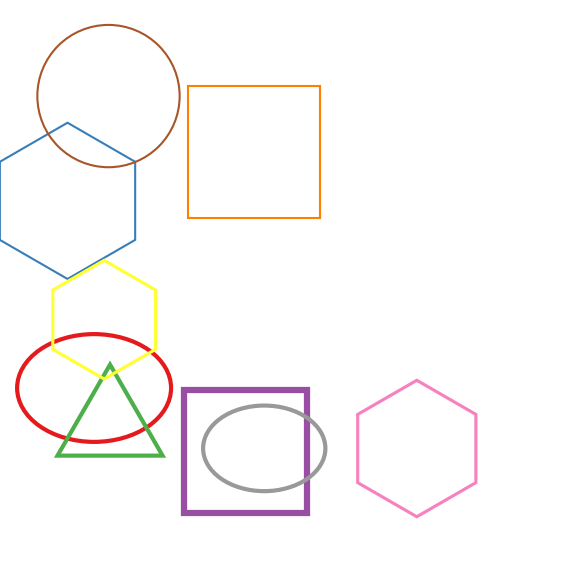[{"shape": "oval", "thickness": 2, "radius": 0.67, "center": [0.163, 0.327]}, {"shape": "hexagon", "thickness": 1, "radius": 0.68, "center": [0.117, 0.651]}, {"shape": "triangle", "thickness": 2, "radius": 0.53, "center": [0.191, 0.263]}, {"shape": "square", "thickness": 3, "radius": 0.53, "center": [0.425, 0.218]}, {"shape": "square", "thickness": 1, "radius": 0.57, "center": [0.44, 0.736]}, {"shape": "hexagon", "thickness": 1.5, "radius": 0.51, "center": [0.18, 0.446]}, {"shape": "circle", "thickness": 1, "radius": 0.62, "center": [0.188, 0.833]}, {"shape": "hexagon", "thickness": 1.5, "radius": 0.59, "center": [0.722, 0.222]}, {"shape": "oval", "thickness": 2, "radius": 0.53, "center": [0.458, 0.223]}]